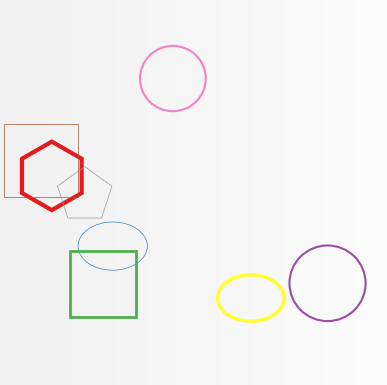[{"shape": "hexagon", "thickness": 3, "radius": 0.44, "center": [0.134, 0.543]}, {"shape": "oval", "thickness": 0.5, "radius": 0.45, "center": [0.291, 0.361]}, {"shape": "square", "thickness": 2, "radius": 0.43, "center": [0.265, 0.263]}, {"shape": "circle", "thickness": 1.5, "radius": 0.49, "center": [0.845, 0.264]}, {"shape": "oval", "thickness": 2.5, "radius": 0.43, "center": [0.648, 0.226]}, {"shape": "square", "thickness": 0.5, "radius": 0.47, "center": [0.105, 0.584]}, {"shape": "circle", "thickness": 1.5, "radius": 0.42, "center": [0.446, 0.796]}, {"shape": "pentagon", "thickness": 0.5, "radius": 0.37, "center": [0.219, 0.493]}]